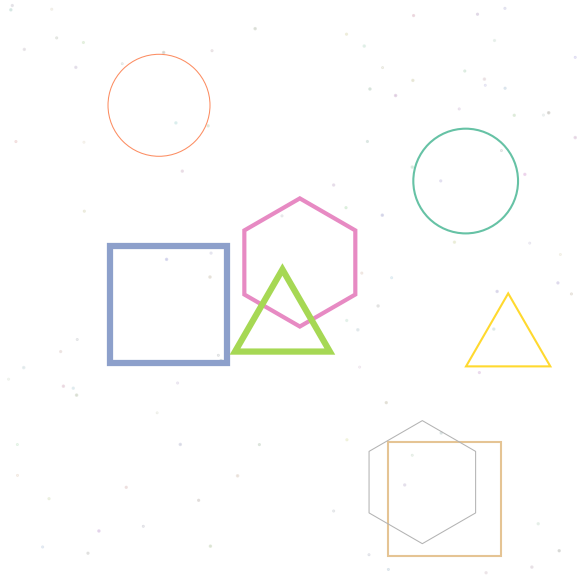[{"shape": "circle", "thickness": 1, "radius": 0.45, "center": [0.806, 0.686]}, {"shape": "circle", "thickness": 0.5, "radius": 0.44, "center": [0.275, 0.817]}, {"shape": "square", "thickness": 3, "radius": 0.5, "center": [0.292, 0.472]}, {"shape": "hexagon", "thickness": 2, "radius": 0.55, "center": [0.519, 0.545]}, {"shape": "triangle", "thickness": 3, "radius": 0.47, "center": [0.489, 0.438]}, {"shape": "triangle", "thickness": 1, "radius": 0.42, "center": [0.88, 0.407]}, {"shape": "square", "thickness": 1, "radius": 0.49, "center": [0.77, 0.135]}, {"shape": "hexagon", "thickness": 0.5, "radius": 0.53, "center": [0.731, 0.164]}]